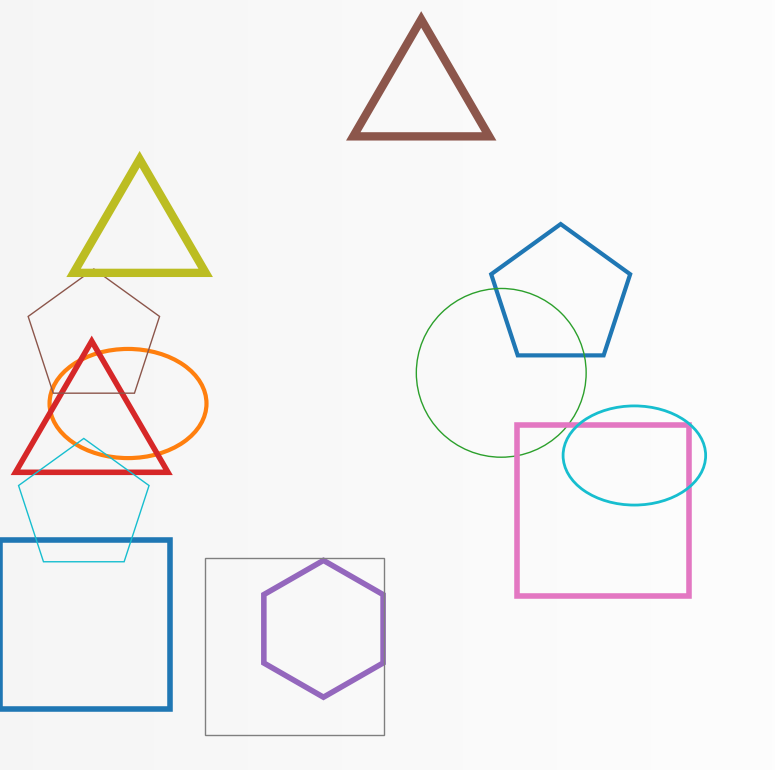[{"shape": "square", "thickness": 2, "radius": 0.55, "center": [0.11, 0.189]}, {"shape": "pentagon", "thickness": 1.5, "radius": 0.47, "center": [0.723, 0.615]}, {"shape": "oval", "thickness": 1.5, "radius": 0.51, "center": [0.165, 0.476]}, {"shape": "circle", "thickness": 0.5, "radius": 0.55, "center": [0.647, 0.516]}, {"shape": "triangle", "thickness": 2, "radius": 0.57, "center": [0.118, 0.443]}, {"shape": "hexagon", "thickness": 2, "radius": 0.44, "center": [0.417, 0.183]}, {"shape": "triangle", "thickness": 3, "radius": 0.51, "center": [0.544, 0.874]}, {"shape": "pentagon", "thickness": 0.5, "radius": 0.45, "center": [0.121, 0.561]}, {"shape": "square", "thickness": 2, "radius": 0.55, "center": [0.778, 0.337]}, {"shape": "square", "thickness": 0.5, "radius": 0.58, "center": [0.38, 0.16]}, {"shape": "triangle", "thickness": 3, "radius": 0.49, "center": [0.18, 0.695]}, {"shape": "pentagon", "thickness": 0.5, "radius": 0.44, "center": [0.108, 0.342]}, {"shape": "oval", "thickness": 1, "radius": 0.46, "center": [0.819, 0.408]}]